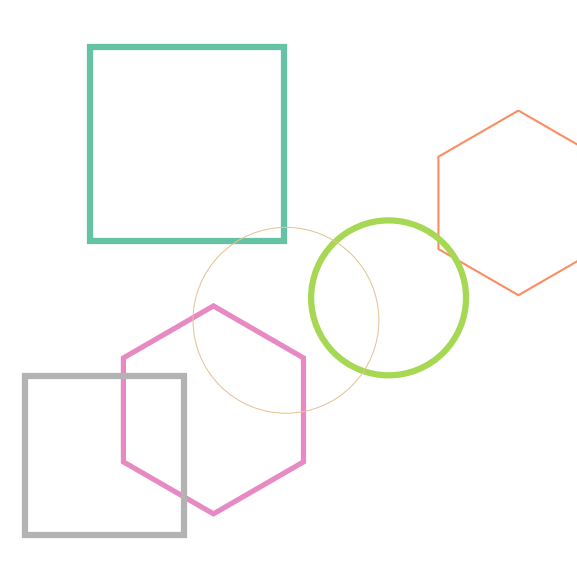[{"shape": "square", "thickness": 3, "radius": 0.84, "center": [0.324, 0.75]}, {"shape": "hexagon", "thickness": 1, "radius": 0.8, "center": [0.898, 0.648]}, {"shape": "hexagon", "thickness": 2.5, "radius": 0.9, "center": [0.37, 0.289]}, {"shape": "circle", "thickness": 3, "radius": 0.67, "center": [0.673, 0.483]}, {"shape": "circle", "thickness": 0.5, "radius": 0.8, "center": [0.495, 0.445]}, {"shape": "square", "thickness": 3, "radius": 0.69, "center": [0.181, 0.211]}]